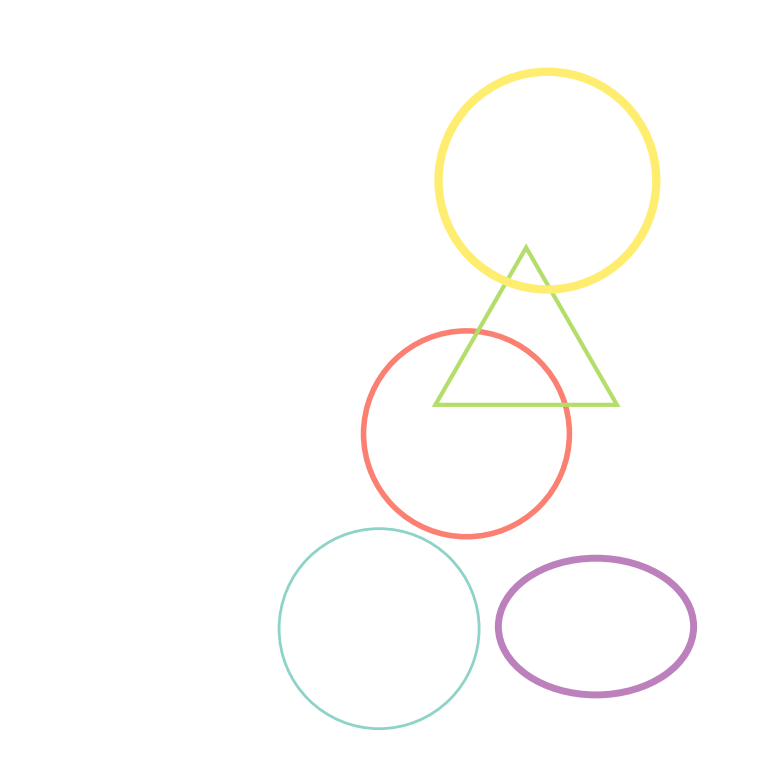[{"shape": "circle", "thickness": 1, "radius": 0.65, "center": [0.492, 0.184]}, {"shape": "circle", "thickness": 2, "radius": 0.67, "center": [0.606, 0.437]}, {"shape": "triangle", "thickness": 1.5, "radius": 0.68, "center": [0.683, 0.542]}, {"shape": "oval", "thickness": 2.5, "radius": 0.63, "center": [0.774, 0.186]}, {"shape": "circle", "thickness": 3, "radius": 0.71, "center": [0.711, 0.765]}]